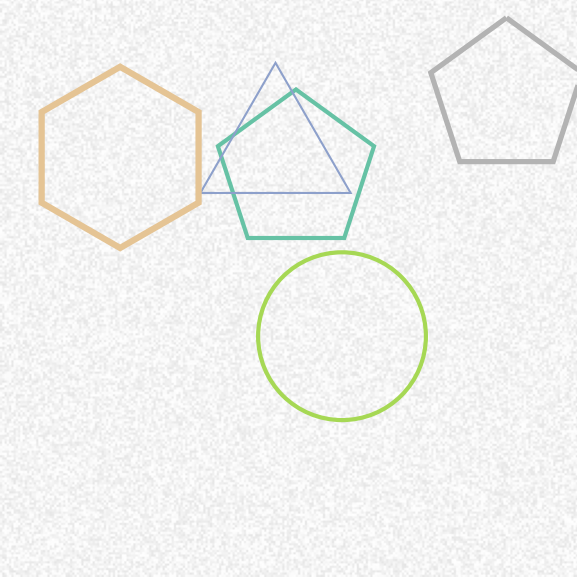[{"shape": "pentagon", "thickness": 2, "radius": 0.71, "center": [0.513, 0.702]}, {"shape": "triangle", "thickness": 1, "radius": 0.75, "center": [0.477, 0.74]}, {"shape": "circle", "thickness": 2, "radius": 0.73, "center": [0.592, 0.417]}, {"shape": "hexagon", "thickness": 3, "radius": 0.78, "center": [0.208, 0.727]}, {"shape": "pentagon", "thickness": 2.5, "radius": 0.69, "center": [0.877, 0.831]}]